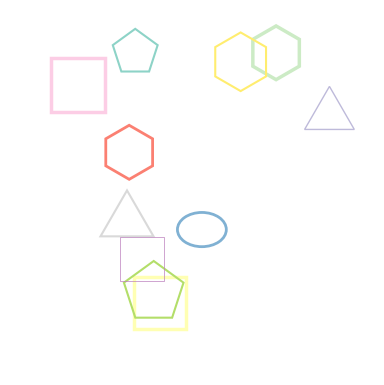[{"shape": "pentagon", "thickness": 1.5, "radius": 0.31, "center": [0.351, 0.864]}, {"shape": "square", "thickness": 2.5, "radius": 0.34, "center": [0.415, 0.213]}, {"shape": "triangle", "thickness": 1, "radius": 0.37, "center": [0.856, 0.701]}, {"shape": "hexagon", "thickness": 2, "radius": 0.35, "center": [0.336, 0.604]}, {"shape": "oval", "thickness": 2, "radius": 0.32, "center": [0.524, 0.404]}, {"shape": "pentagon", "thickness": 1.5, "radius": 0.41, "center": [0.399, 0.241]}, {"shape": "square", "thickness": 2.5, "radius": 0.35, "center": [0.204, 0.779]}, {"shape": "triangle", "thickness": 1.5, "radius": 0.4, "center": [0.33, 0.426]}, {"shape": "square", "thickness": 0.5, "radius": 0.29, "center": [0.369, 0.328]}, {"shape": "hexagon", "thickness": 2.5, "radius": 0.35, "center": [0.717, 0.863]}, {"shape": "hexagon", "thickness": 1.5, "radius": 0.38, "center": [0.625, 0.84]}]